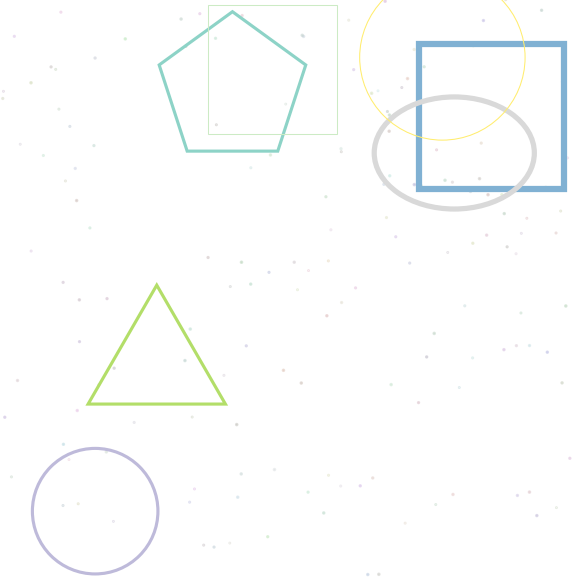[{"shape": "pentagon", "thickness": 1.5, "radius": 0.67, "center": [0.403, 0.845]}, {"shape": "circle", "thickness": 1.5, "radius": 0.54, "center": [0.165, 0.114]}, {"shape": "square", "thickness": 3, "radius": 0.63, "center": [0.852, 0.798]}, {"shape": "triangle", "thickness": 1.5, "radius": 0.69, "center": [0.271, 0.368]}, {"shape": "oval", "thickness": 2.5, "radius": 0.69, "center": [0.787, 0.734]}, {"shape": "square", "thickness": 0.5, "radius": 0.56, "center": [0.471, 0.879]}, {"shape": "circle", "thickness": 0.5, "radius": 0.72, "center": [0.766, 0.9]}]